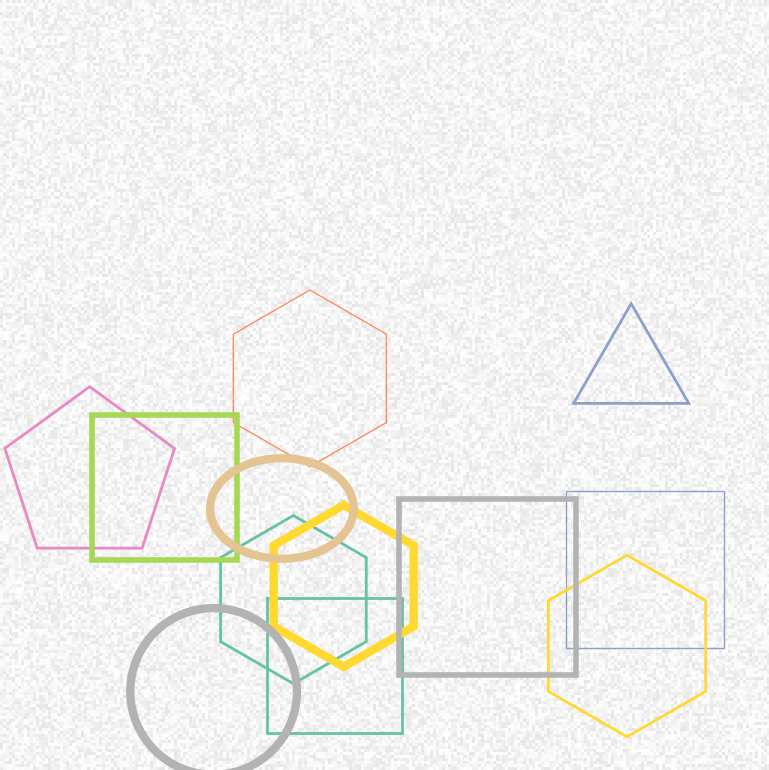[{"shape": "square", "thickness": 1, "radius": 0.44, "center": [0.434, 0.136]}, {"shape": "hexagon", "thickness": 1, "radius": 0.55, "center": [0.381, 0.221]}, {"shape": "hexagon", "thickness": 0.5, "radius": 0.57, "center": [0.402, 0.509]}, {"shape": "square", "thickness": 0.5, "radius": 0.51, "center": [0.838, 0.261]}, {"shape": "triangle", "thickness": 1, "radius": 0.43, "center": [0.82, 0.519]}, {"shape": "pentagon", "thickness": 1, "radius": 0.58, "center": [0.116, 0.382]}, {"shape": "square", "thickness": 2, "radius": 0.47, "center": [0.214, 0.367]}, {"shape": "hexagon", "thickness": 3, "radius": 0.52, "center": [0.446, 0.239]}, {"shape": "hexagon", "thickness": 1, "radius": 0.59, "center": [0.814, 0.161]}, {"shape": "oval", "thickness": 3, "radius": 0.47, "center": [0.366, 0.34]}, {"shape": "circle", "thickness": 3, "radius": 0.54, "center": [0.277, 0.102]}, {"shape": "square", "thickness": 2, "radius": 0.57, "center": [0.633, 0.237]}]